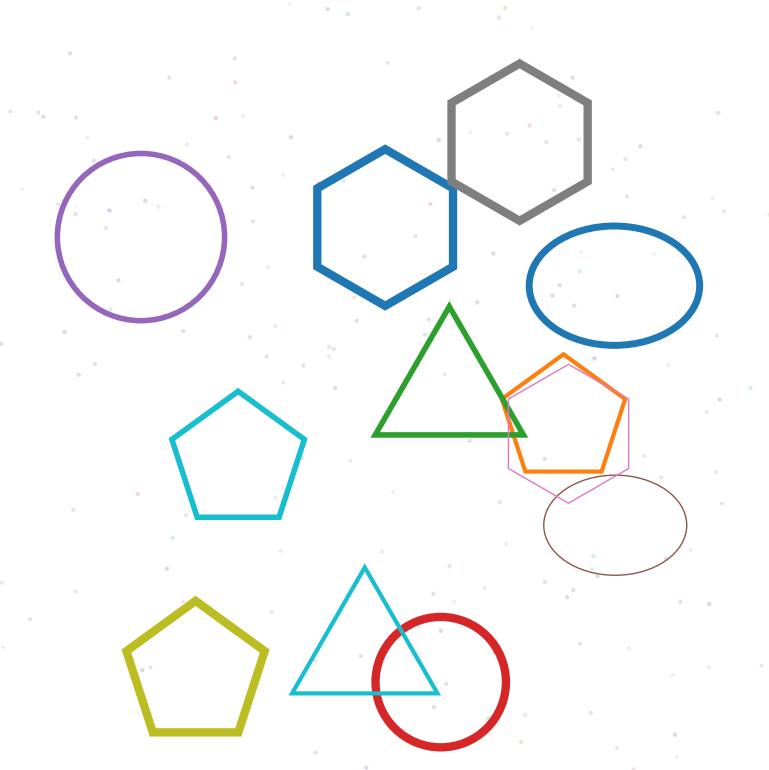[{"shape": "oval", "thickness": 2.5, "radius": 0.55, "center": [0.798, 0.629]}, {"shape": "hexagon", "thickness": 3, "radius": 0.51, "center": [0.5, 0.704]}, {"shape": "pentagon", "thickness": 1.5, "radius": 0.42, "center": [0.732, 0.456]}, {"shape": "triangle", "thickness": 2, "radius": 0.56, "center": [0.584, 0.491]}, {"shape": "circle", "thickness": 3, "radius": 0.42, "center": [0.572, 0.114]}, {"shape": "circle", "thickness": 2, "radius": 0.54, "center": [0.183, 0.692]}, {"shape": "oval", "thickness": 0.5, "radius": 0.46, "center": [0.799, 0.318]}, {"shape": "hexagon", "thickness": 0.5, "radius": 0.45, "center": [0.738, 0.437]}, {"shape": "hexagon", "thickness": 3, "radius": 0.51, "center": [0.675, 0.815]}, {"shape": "pentagon", "thickness": 3, "radius": 0.47, "center": [0.254, 0.125]}, {"shape": "triangle", "thickness": 1.5, "radius": 0.55, "center": [0.474, 0.154]}, {"shape": "pentagon", "thickness": 2, "radius": 0.45, "center": [0.309, 0.401]}]